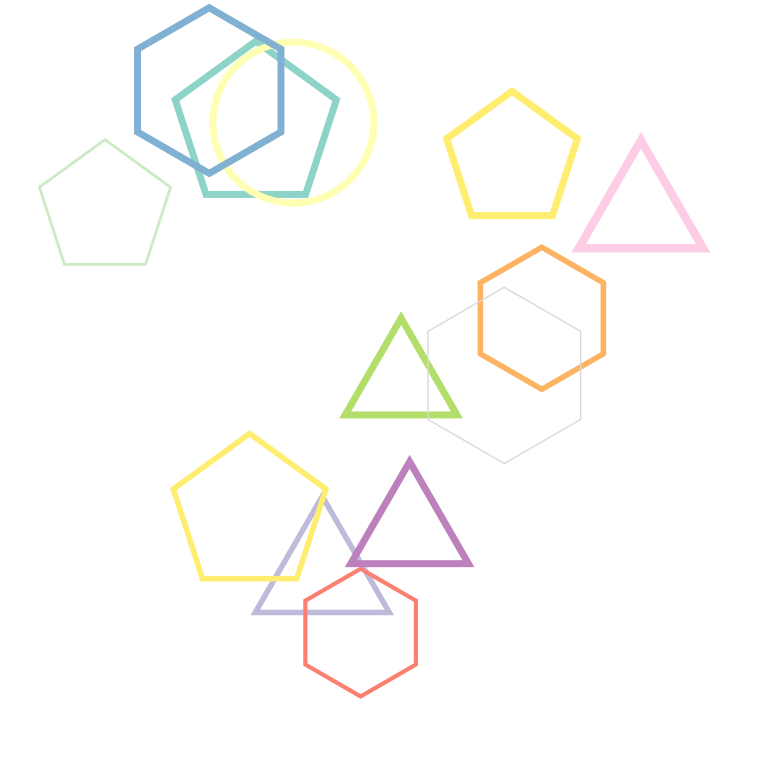[{"shape": "pentagon", "thickness": 2.5, "radius": 0.55, "center": [0.332, 0.836]}, {"shape": "circle", "thickness": 2.5, "radius": 0.52, "center": [0.381, 0.841]}, {"shape": "triangle", "thickness": 2, "radius": 0.5, "center": [0.419, 0.255]}, {"shape": "hexagon", "thickness": 1.5, "radius": 0.41, "center": [0.468, 0.178]}, {"shape": "hexagon", "thickness": 2.5, "radius": 0.54, "center": [0.272, 0.882]}, {"shape": "hexagon", "thickness": 2, "radius": 0.46, "center": [0.704, 0.587]}, {"shape": "triangle", "thickness": 2.5, "radius": 0.42, "center": [0.521, 0.503]}, {"shape": "triangle", "thickness": 3, "radius": 0.47, "center": [0.832, 0.724]}, {"shape": "hexagon", "thickness": 0.5, "radius": 0.57, "center": [0.655, 0.512]}, {"shape": "triangle", "thickness": 2.5, "radius": 0.44, "center": [0.532, 0.312]}, {"shape": "pentagon", "thickness": 1, "radius": 0.45, "center": [0.136, 0.729]}, {"shape": "pentagon", "thickness": 2, "radius": 0.52, "center": [0.324, 0.333]}, {"shape": "pentagon", "thickness": 2.5, "radius": 0.45, "center": [0.665, 0.792]}]